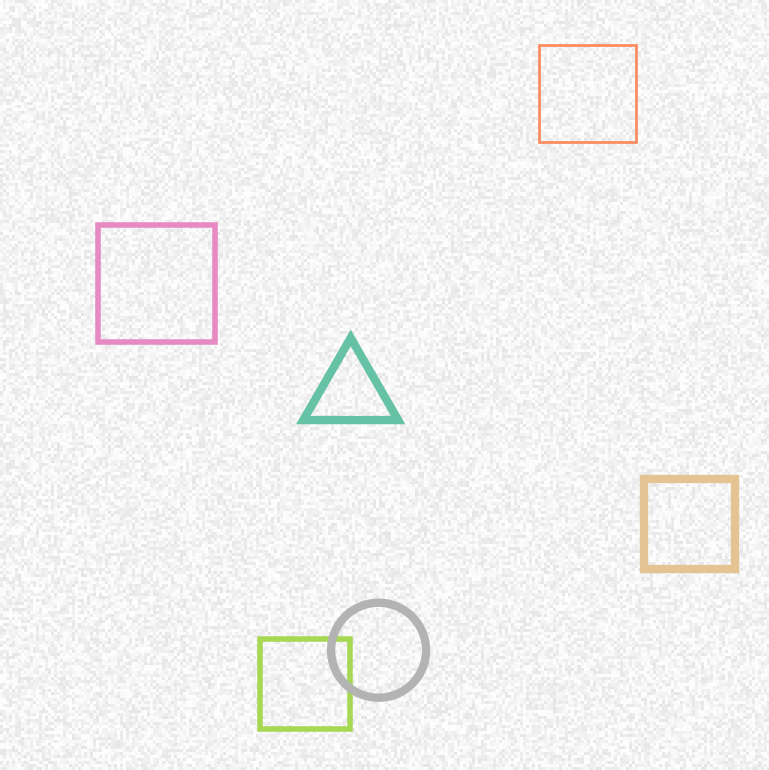[{"shape": "triangle", "thickness": 3, "radius": 0.36, "center": [0.455, 0.49]}, {"shape": "square", "thickness": 1, "radius": 0.32, "center": [0.763, 0.879]}, {"shape": "square", "thickness": 2, "radius": 0.38, "center": [0.204, 0.632]}, {"shape": "square", "thickness": 2, "radius": 0.29, "center": [0.396, 0.112]}, {"shape": "square", "thickness": 3, "radius": 0.29, "center": [0.895, 0.319]}, {"shape": "circle", "thickness": 3, "radius": 0.31, "center": [0.492, 0.156]}]